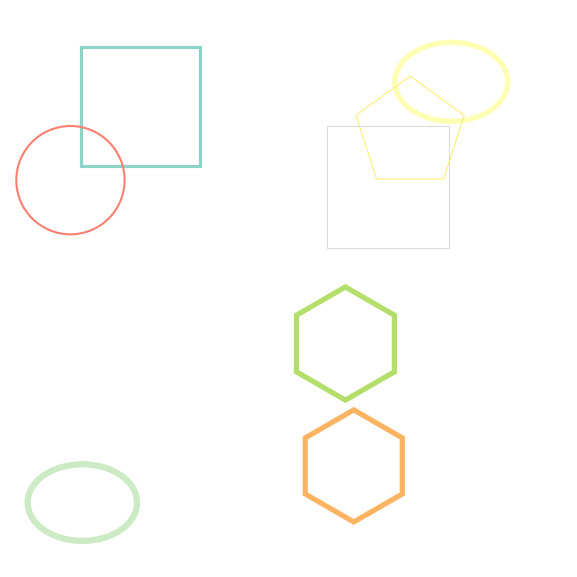[{"shape": "square", "thickness": 1.5, "radius": 0.51, "center": [0.243, 0.815]}, {"shape": "oval", "thickness": 2.5, "radius": 0.49, "center": [0.782, 0.857]}, {"shape": "circle", "thickness": 1, "radius": 0.47, "center": [0.122, 0.687]}, {"shape": "hexagon", "thickness": 2.5, "radius": 0.49, "center": [0.613, 0.192]}, {"shape": "hexagon", "thickness": 2.5, "radius": 0.49, "center": [0.598, 0.404]}, {"shape": "square", "thickness": 0.5, "radius": 0.53, "center": [0.672, 0.675]}, {"shape": "oval", "thickness": 3, "radius": 0.47, "center": [0.143, 0.129]}, {"shape": "pentagon", "thickness": 0.5, "radius": 0.49, "center": [0.71, 0.769]}]